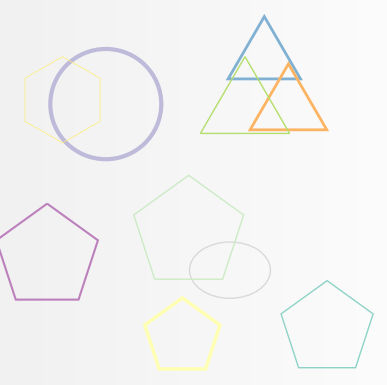[{"shape": "pentagon", "thickness": 1, "radius": 0.62, "center": [0.844, 0.146]}, {"shape": "pentagon", "thickness": 2.5, "radius": 0.51, "center": [0.471, 0.124]}, {"shape": "circle", "thickness": 3, "radius": 0.72, "center": [0.273, 0.73]}, {"shape": "triangle", "thickness": 2, "radius": 0.54, "center": [0.682, 0.849]}, {"shape": "triangle", "thickness": 2, "radius": 0.57, "center": [0.744, 0.72]}, {"shape": "triangle", "thickness": 1, "radius": 0.66, "center": [0.632, 0.72]}, {"shape": "oval", "thickness": 1, "radius": 0.52, "center": [0.593, 0.298]}, {"shape": "pentagon", "thickness": 1.5, "radius": 0.69, "center": [0.122, 0.333]}, {"shape": "pentagon", "thickness": 1, "radius": 0.75, "center": [0.487, 0.395]}, {"shape": "hexagon", "thickness": 0.5, "radius": 0.56, "center": [0.161, 0.741]}]